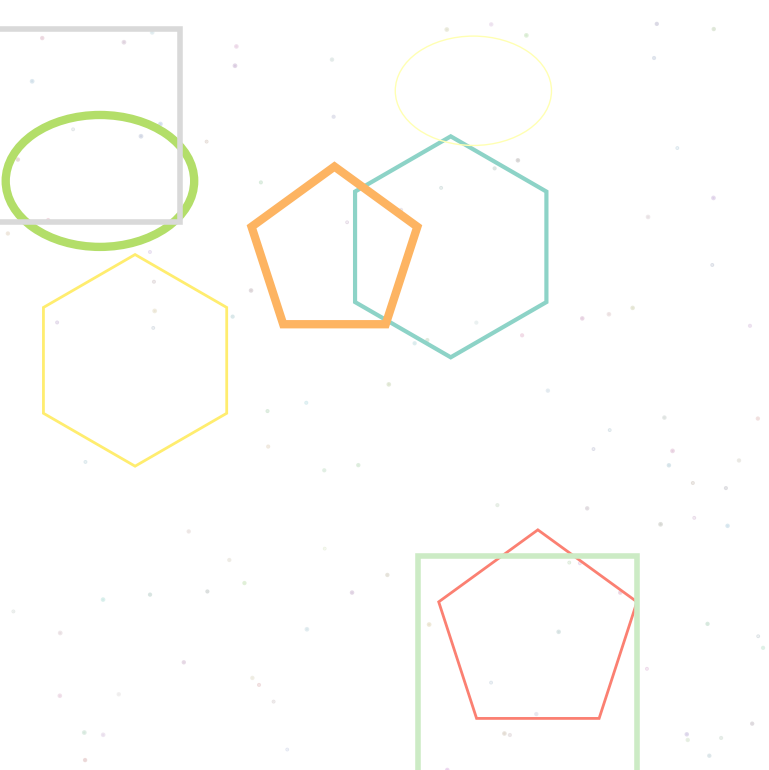[{"shape": "hexagon", "thickness": 1.5, "radius": 0.72, "center": [0.585, 0.679]}, {"shape": "oval", "thickness": 0.5, "radius": 0.51, "center": [0.615, 0.882]}, {"shape": "pentagon", "thickness": 1, "radius": 0.68, "center": [0.699, 0.177]}, {"shape": "pentagon", "thickness": 3, "radius": 0.57, "center": [0.434, 0.671]}, {"shape": "oval", "thickness": 3, "radius": 0.61, "center": [0.13, 0.765]}, {"shape": "square", "thickness": 2, "radius": 0.63, "center": [0.108, 0.837]}, {"shape": "square", "thickness": 2, "radius": 0.71, "center": [0.685, 0.135]}, {"shape": "hexagon", "thickness": 1, "radius": 0.69, "center": [0.175, 0.532]}]